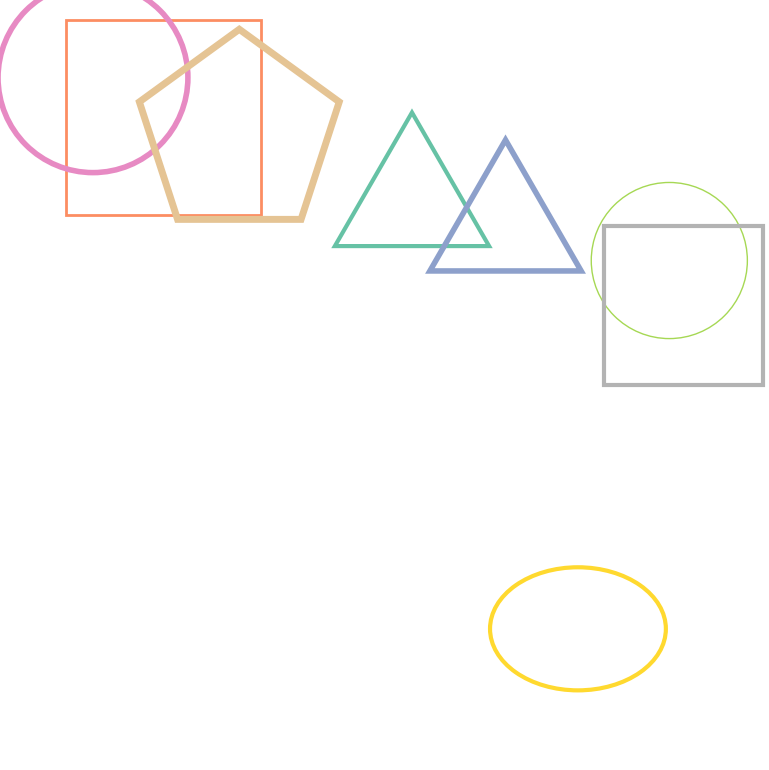[{"shape": "triangle", "thickness": 1.5, "radius": 0.58, "center": [0.535, 0.738]}, {"shape": "square", "thickness": 1, "radius": 0.63, "center": [0.213, 0.847]}, {"shape": "triangle", "thickness": 2, "radius": 0.57, "center": [0.657, 0.705]}, {"shape": "circle", "thickness": 2, "radius": 0.62, "center": [0.121, 0.899]}, {"shape": "circle", "thickness": 0.5, "radius": 0.51, "center": [0.869, 0.662]}, {"shape": "oval", "thickness": 1.5, "radius": 0.57, "center": [0.751, 0.183]}, {"shape": "pentagon", "thickness": 2.5, "radius": 0.68, "center": [0.311, 0.825]}, {"shape": "square", "thickness": 1.5, "radius": 0.52, "center": [0.888, 0.603]}]